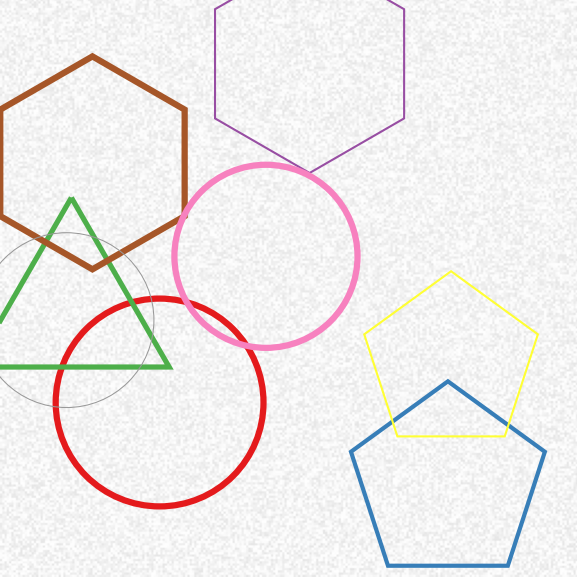[{"shape": "circle", "thickness": 3, "radius": 0.9, "center": [0.276, 0.302]}, {"shape": "pentagon", "thickness": 2, "radius": 0.88, "center": [0.776, 0.162]}, {"shape": "triangle", "thickness": 2.5, "radius": 0.98, "center": [0.124, 0.461]}, {"shape": "hexagon", "thickness": 1, "radius": 0.95, "center": [0.536, 0.889]}, {"shape": "pentagon", "thickness": 1, "radius": 0.79, "center": [0.781, 0.371]}, {"shape": "hexagon", "thickness": 3, "radius": 0.92, "center": [0.16, 0.717]}, {"shape": "circle", "thickness": 3, "radius": 0.79, "center": [0.461, 0.555]}, {"shape": "circle", "thickness": 0.5, "radius": 0.76, "center": [0.115, 0.445]}]